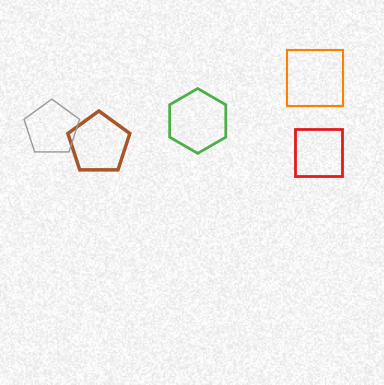[{"shape": "square", "thickness": 2, "radius": 0.3, "center": [0.828, 0.605]}, {"shape": "hexagon", "thickness": 2, "radius": 0.42, "center": [0.514, 0.686]}, {"shape": "square", "thickness": 1.5, "radius": 0.36, "center": [0.818, 0.798]}, {"shape": "pentagon", "thickness": 2.5, "radius": 0.42, "center": [0.257, 0.627]}, {"shape": "pentagon", "thickness": 1, "radius": 0.38, "center": [0.135, 0.667]}]